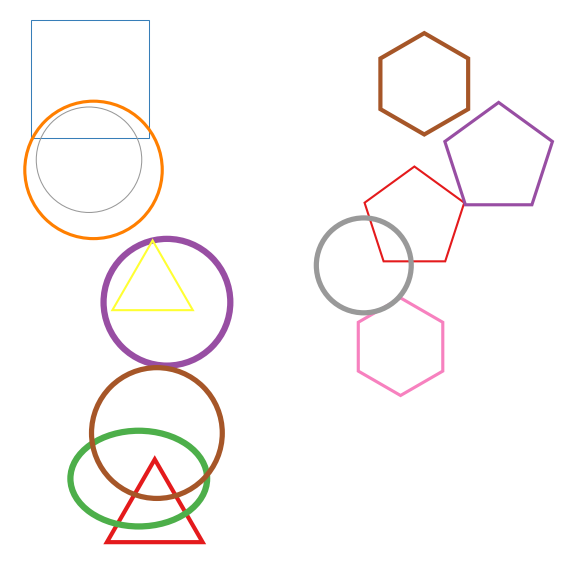[{"shape": "pentagon", "thickness": 1, "radius": 0.45, "center": [0.718, 0.62]}, {"shape": "triangle", "thickness": 2, "radius": 0.48, "center": [0.268, 0.108]}, {"shape": "square", "thickness": 0.5, "radius": 0.51, "center": [0.155, 0.862]}, {"shape": "oval", "thickness": 3, "radius": 0.59, "center": [0.24, 0.17]}, {"shape": "pentagon", "thickness": 1.5, "radius": 0.49, "center": [0.863, 0.724]}, {"shape": "circle", "thickness": 3, "radius": 0.55, "center": [0.289, 0.476]}, {"shape": "circle", "thickness": 1.5, "radius": 0.59, "center": [0.162, 0.705]}, {"shape": "triangle", "thickness": 1, "radius": 0.4, "center": [0.264, 0.502]}, {"shape": "hexagon", "thickness": 2, "radius": 0.44, "center": [0.735, 0.854]}, {"shape": "circle", "thickness": 2.5, "radius": 0.57, "center": [0.272, 0.249]}, {"shape": "hexagon", "thickness": 1.5, "radius": 0.42, "center": [0.694, 0.399]}, {"shape": "circle", "thickness": 0.5, "radius": 0.46, "center": [0.154, 0.723]}, {"shape": "circle", "thickness": 2.5, "radius": 0.41, "center": [0.63, 0.54]}]